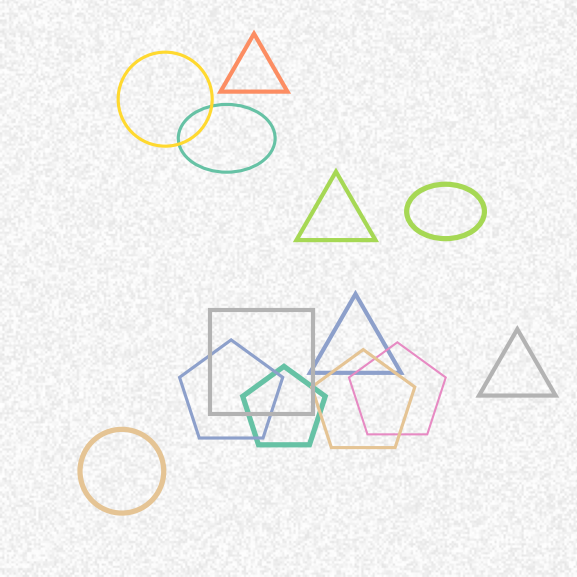[{"shape": "pentagon", "thickness": 2.5, "radius": 0.38, "center": [0.492, 0.29]}, {"shape": "oval", "thickness": 1.5, "radius": 0.42, "center": [0.393, 0.76]}, {"shape": "triangle", "thickness": 2, "radius": 0.33, "center": [0.44, 0.874]}, {"shape": "pentagon", "thickness": 1.5, "radius": 0.47, "center": [0.4, 0.317]}, {"shape": "triangle", "thickness": 2, "radius": 0.45, "center": [0.616, 0.399]}, {"shape": "pentagon", "thickness": 1, "radius": 0.44, "center": [0.688, 0.318]}, {"shape": "oval", "thickness": 2.5, "radius": 0.34, "center": [0.772, 0.633]}, {"shape": "triangle", "thickness": 2, "radius": 0.4, "center": [0.582, 0.623]}, {"shape": "circle", "thickness": 1.5, "radius": 0.41, "center": [0.286, 0.827]}, {"shape": "pentagon", "thickness": 1.5, "radius": 0.47, "center": [0.629, 0.3]}, {"shape": "circle", "thickness": 2.5, "radius": 0.36, "center": [0.211, 0.183]}, {"shape": "triangle", "thickness": 2, "radius": 0.38, "center": [0.896, 0.352]}, {"shape": "square", "thickness": 2, "radius": 0.45, "center": [0.453, 0.372]}]